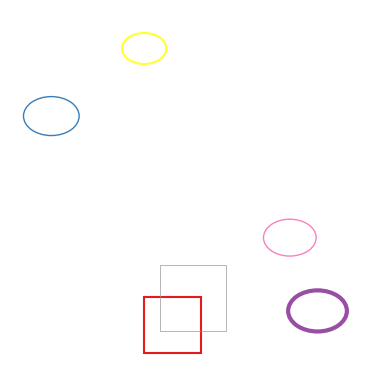[{"shape": "square", "thickness": 1.5, "radius": 0.37, "center": [0.448, 0.155]}, {"shape": "oval", "thickness": 1, "radius": 0.36, "center": [0.133, 0.699]}, {"shape": "oval", "thickness": 3, "radius": 0.38, "center": [0.825, 0.192]}, {"shape": "oval", "thickness": 1.5, "radius": 0.29, "center": [0.374, 0.874]}, {"shape": "oval", "thickness": 1, "radius": 0.34, "center": [0.753, 0.383]}, {"shape": "square", "thickness": 0.5, "radius": 0.43, "center": [0.502, 0.226]}]